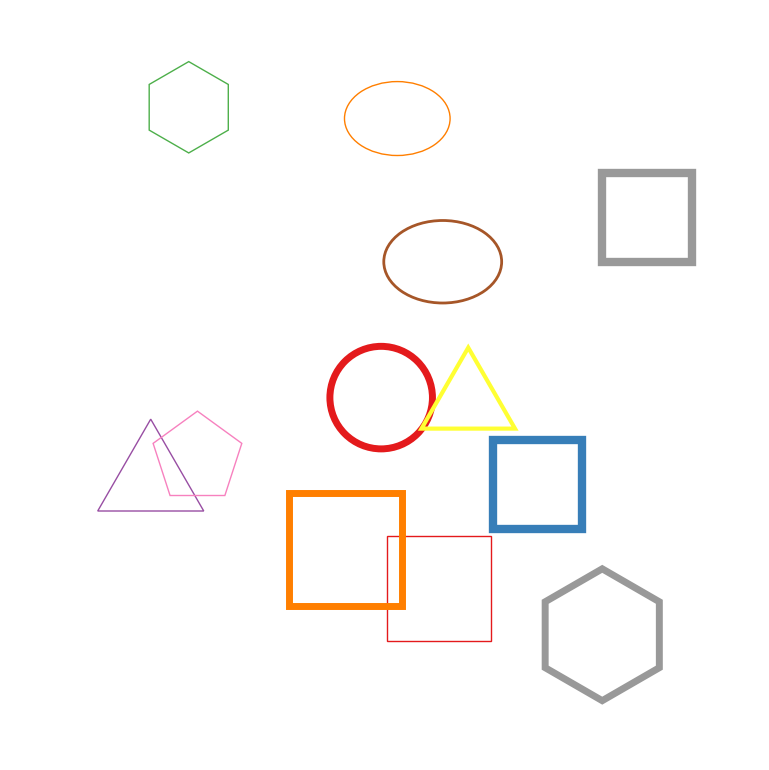[{"shape": "square", "thickness": 0.5, "radius": 0.34, "center": [0.57, 0.236]}, {"shape": "circle", "thickness": 2.5, "radius": 0.33, "center": [0.495, 0.484]}, {"shape": "square", "thickness": 3, "radius": 0.29, "center": [0.698, 0.371]}, {"shape": "hexagon", "thickness": 0.5, "radius": 0.3, "center": [0.245, 0.861]}, {"shape": "triangle", "thickness": 0.5, "radius": 0.4, "center": [0.196, 0.376]}, {"shape": "square", "thickness": 2.5, "radius": 0.37, "center": [0.449, 0.287]}, {"shape": "oval", "thickness": 0.5, "radius": 0.34, "center": [0.516, 0.846]}, {"shape": "triangle", "thickness": 1.5, "radius": 0.35, "center": [0.608, 0.478]}, {"shape": "oval", "thickness": 1, "radius": 0.38, "center": [0.575, 0.66]}, {"shape": "pentagon", "thickness": 0.5, "radius": 0.3, "center": [0.256, 0.405]}, {"shape": "square", "thickness": 3, "radius": 0.29, "center": [0.84, 0.717]}, {"shape": "hexagon", "thickness": 2.5, "radius": 0.43, "center": [0.782, 0.176]}]